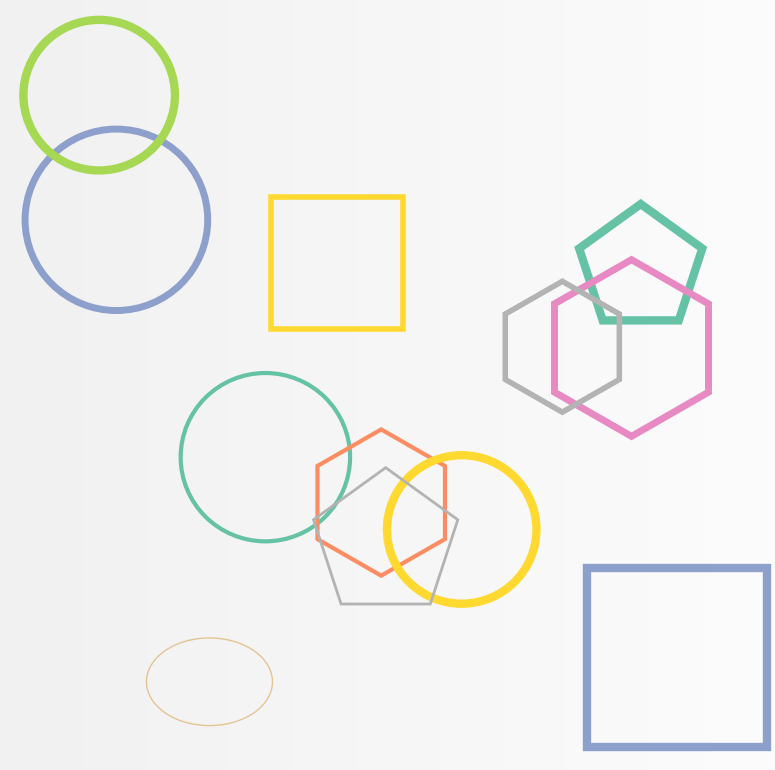[{"shape": "circle", "thickness": 1.5, "radius": 0.55, "center": [0.342, 0.406]}, {"shape": "pentagon", "thickness": 3, "radius": 0.42, "center": [0.827, 0.651]}, {"shape": "hexagon", "thickness": 1.5, "radius": 0.47, "center": [0.492, 0.347]}, {"shape": "circle", "thickness": 2.5, "radius": 0.59, "center": [0.15, 0.715]}, {"shape": "square", "thickness": 3, "radius": 0.58, "center": [0.873, 0.146]}, {"shape": "hexagon", "thickness": 2.5, "radius": 0.57, "center": [0.815, 0.548]}, {"shape": "circle", "thickness": 3, "radius": 0.49, "center": [0.128, 0.876]}, {"shape": "circle", "thickness": 3, "radius": 0.48, "center": [0.596, 0.312]}, {"shape": "square", "thickness": 2, "radius": 0.43, "center": [0.435, 0.659]}, {"shape": "oval", "thickness": 0.5, "radius": 0.41, "center": [0.27, 0.115]}, {"shape": "pentagon", "thickness": 1, "radius": 0.49, "center": [0.498, 0.295]}, {"shape": "hexagon", "thickness": 2, "radius": 0.42, "center": [0.726, 0.55]}]